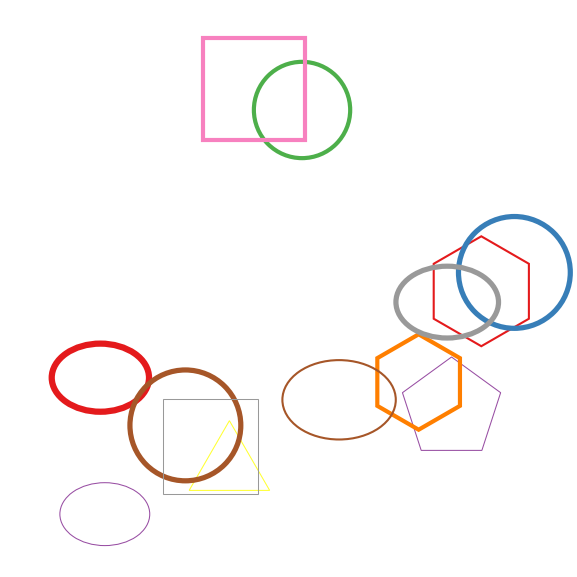[{"shape": "oval", "thickness": 3, "radius": 0.42, "center": [0.174, 0.345]}, {"shape": "hexagon", "thickness": 1, "radius": 0.48, "center": [0.833, 0.495]}, {"shape": "circle", "thickness": 2.5, "radius": 0.48, "center": [0.891, 0.527]}, {"shape": "circle", "thickness": 2, "radius": 0.42, "center": [0.523, 0.809]}, {"shape": "oval", "thickness": 0.5, "radius": 0.39, "center": [0.181, 0.109]}, {"shape": "pentagon", "thickness": 0.5, "radius": 0.45, "center": [0.782, 0.292]}, {"shape": "hexagon", "thickness": 2, "radius": 0.41, "center": [0.725, 0.338]}, {"shape": "triangle", "thickness": 0.5, "radius": 0.4, "center": [0.397, 0.19]}, {"shape": "oval", "thickness": 1, "radius": 0.49, "center": [0.587, 0.307]}, {"shape": "circle", "thickness": 2.5, "radius": 0.48, "center": [0.321, 0.263]}, {"shape": "square", "thickness": 2, "radius": 0.44, "center": [0.44, 0.845]}, {"shape": "square", "thickness": 0.5, "radius": 0.41, "center": [0.364, 0.226]}, {"shape": "oval", "thickness": 2.5, "radius": 0.44, "center": [0.774, 0.476]}]